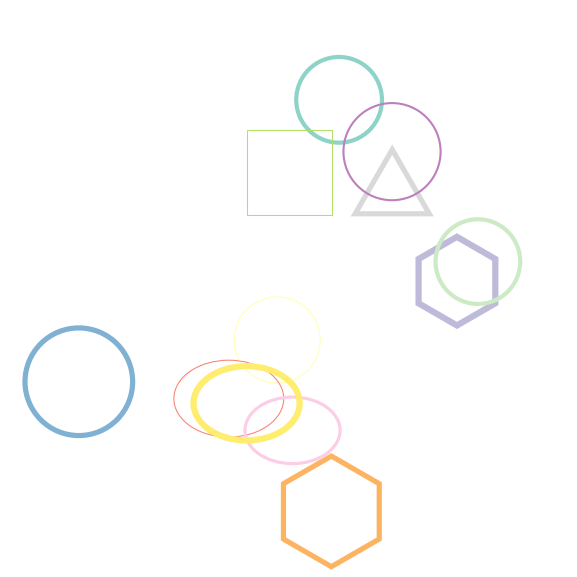[{"shape": "circle", "thickness": 2, "radius": 0.37, "center": [0.587, 0.826]}, {"shape": "circle", "thickness": 0.5, "radius": 0.37, "center": [0.48, 0.41]}, {"shape": "hexagon", "thickness": 3, "radius": 0.38, "center": [0.791, 0.512]}, {"shape": "oval", "thickness": 0.5, "radius": 0.48, "center": [0.396, 0.309]}, {"shape": "circle", "thickness": 2.5, "radius": 0.47, "center": [0.136, 0.338]}, {"shape": "hexagon", "thickness": 2.5, "radius": 0.48, "center": [0.574, 0.114]}, {"shape": "square", "thickness": 0.5, "radius": 0.37, "center": [0.501, 0.701]}, {"shape": "oval", "thickness": 1.5, "radius": 0.41, "center": [0.507, 0.254]}, {"shape": "triangle", "thickness": 2.5, "radius": 0.37, "center": [0.679, 0.666]}, {"shape": "circle", "thickness": 1, "radius": 0.42, "center": [0.679, 0.737]}, {"shape": "circle", "thickness": 2, "radius": 0.37, "center": [0.828, 0.546]}, {"shape": "oval", "thickness": 3, "radius": 0.46, "center": [0.427, 0.301]}]